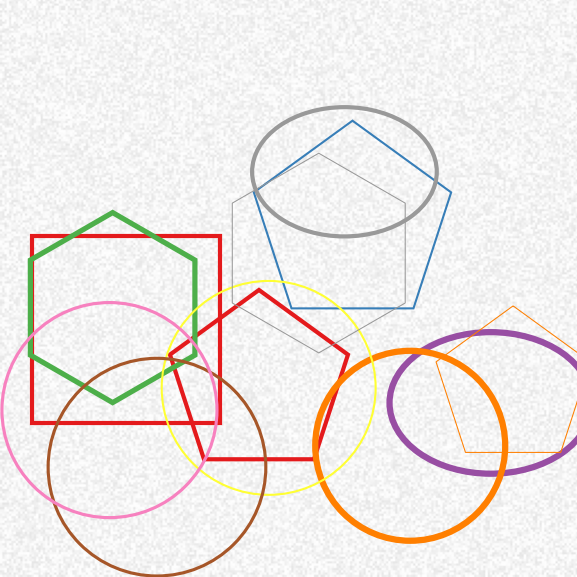[{"shape": "square", "thickness": 2, "radius": 0.81, "center": [0.219, 0.429]}, {"shape": "pentagon", "thickness": 2, "radius": 0.81, "center": [0.448, 0.335]}, {"shape": "pentagon", "thickness": 1, "radius": 0.9, "center": [0.61, 0.61]}, {"shape": "hexagon", "thickness": 2.5, "radius": 0.82, "center": [0.195, 0.467]}, {"shape": "oval", "thickness": 3, "radius": 0.88, "center": [0.85, 0.301]}, {"shape": "circle", "thickness": 3, "radius": 0.82, "center": [0.71, 0.227]}, {"shape": "pentagon", "thickness": 0.5, "radius": 0.7, "center": [0.888, 0.329]}, {"shape": "circle", "thickness": 1, "radius": 0.93, "center": [0.465, 0.327]}, {"shape": "circle", "thickness": 1.5, "radius": 0.94, "center": [0.272, 0.19]}, {"shape": "circle", "thickness": 1.5, "radius": 0.93, "center": [0.19, 0.289]}, {"shape": "hexagon", "thickness": 0.5, "radius": 0.86, "center": [0.552, 0.561]}, {"shape": "oval", "thickness": 2, "radius": 0.8, "center": [0.596, 0.702]}]